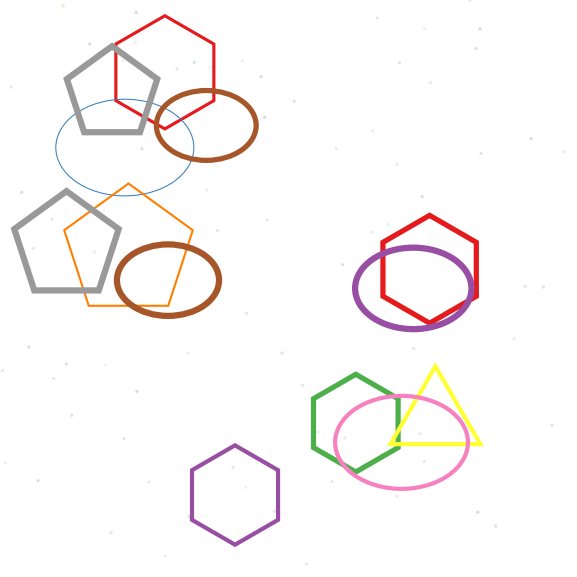[{"shape": "hexagon", "thickness": 2.5, "radius": 0.47, "center": [0.744, 0.533]}, {"shape": "hexagon", "thickness": 1.5, "radius": 0.49, "center": [0.285, 0.874]}, {"shape": "oval", "thickness": 0.5, "radius": 0.6, "center": [0.216, 0.744]}, {"shape": "hexagon", "thickness": 2.5, "radius": 0.42, "center": [0.616, 0.266]}, {"shape": "oval", "thickness": 3, "radius": 0.5, "center": [0.716, 0.5]}, {"shape": "hexagon", "thickness": 2, "radius": 0.43, "center": [0.407, 0.142]}, {"shape": "pentagon", "thickness": 1, "radius": 0.59, "center": [0.223, 0.564]}, {"shape": "triangle", "thickness": 2, "radius": 0.45, "center": [0.754, 0.275]}, {"shape": "oval", "thickness": 2.5, "radius": 0.43, "center": [0.357, 0.782]}, {"shape": "oval", "thickness": 3, "radius": 0.44, "center": [0.291, 0.514]}, {"shape": "oval", "thickness": 2, "radius": 0.58, "center": [0.695, 0.233]}, {"shape": "pentagon", "thickness": 3, "radius": 0.48, "center": [0.115, 0.573]}, {"shape": "pentagon", "thickness": 3, "radius": 0.41, "center": [0.194, 0.837]}]